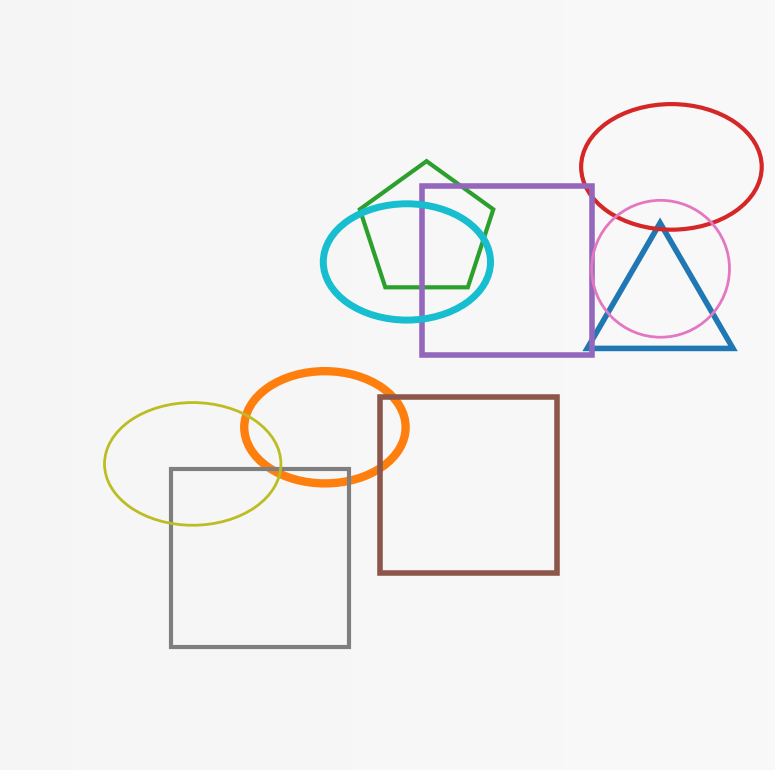[{"shape": "triangle", "thickness": 2, "radius": 0.54, "center": [0.852, 0.602]}, {"shape": "oval", "thickness": 3, "radius": 0.52, "center": [0.419, 0.445]}, {"shape": "pentagon", "thickness": 1.5, "radius": 0.45, "center": [0.55, 0.7]}, {"shape": "oval", "thickness": 1.5, "radius": 0.58, "center": [0.866, 0.783]}, {"shape": "square", "thickness": 2, "radius": 0.55, "center": [0.654, 0.649]}, {"shape": "square", "thickness": 2, "radius": 0.57, "center": [0.605, 0.37]}, {"shape": "circle", "thickness": 1, "radius": 0.44, "center": [0.852, 0.651]}, {"shape": "square", "thickness": 1.5, "radius": 0.58, "center": [0.336, 0.275]}, {"shape": "oval", "thickness": 1, "radius": 0.57, "center": [0.249, 0.398]}, {"shape": "oval", "thickness": 2.5, "radius": 0.54, "center": [0.525, 0.66]}]